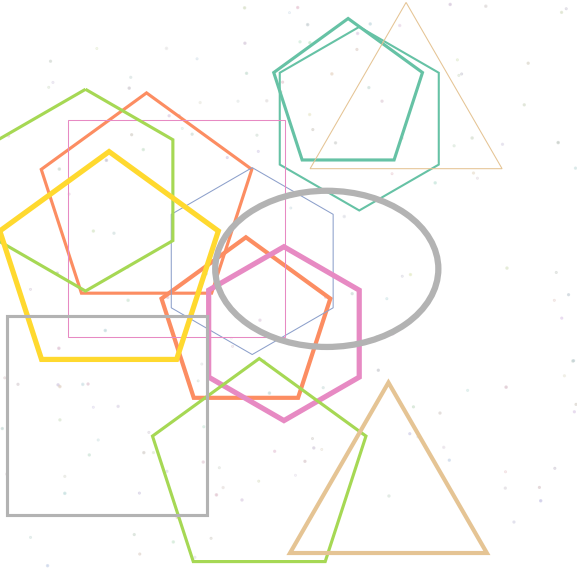[{"shape": "pentagon", "thickness": 1.5, "radius": 0.68, "center": [0.603, 0.832]}, {"shape": "hexagon", "thickness": 1, "radius": 0.79, "center": [0.622, 0.794]}, {"shape": "pentagon", "thickness": 1.5, "radius": 0.96, "center": [0.254, 0.647]}, {"shape": "pentagon", "thickness": 2, "radius": 0.77, "center": [0.426, 0.435]}, {"shape": "hexagon", "thickness": 0.5, "radius": 0.81, "center": [0.437, 0.547]}, {"shape": "square", "thickness": 0.5, "radius": 0.94, "center": [0.305, 0.604]}, {"shape": "hexagon", "thickness": 2.5, "radius": 0.75, "center": [0.492, 0.421]}, {"shape": "pentagon", "thickness": 1.5, "radius": 0.97, "center": [0.449, 0.184]}, {"shape": "hexagon", "thickness": 1.5, "radius": 0.87, "center": [0.148, 0.67]}, {"shape": "pentagon", "thickness": 2.5, "radius": 0.99, "center": [0.189, 0.538]}, {"shape": "triangle", "thickness": 2, "radius": 0.98, "center": [0.673, 0.14]}, {"shape": "triangle", "thickness": 0.5, "radius": 0.96, "center": [0.703, 0.803]}, {"shape": "oval", "thickness": 3, "radius": 0.97, "center": [0.566, 0.534]}, {"shape": "square", "thickness": 1.5, "radius": 0.86, "center": [0.185, 0.279]}]